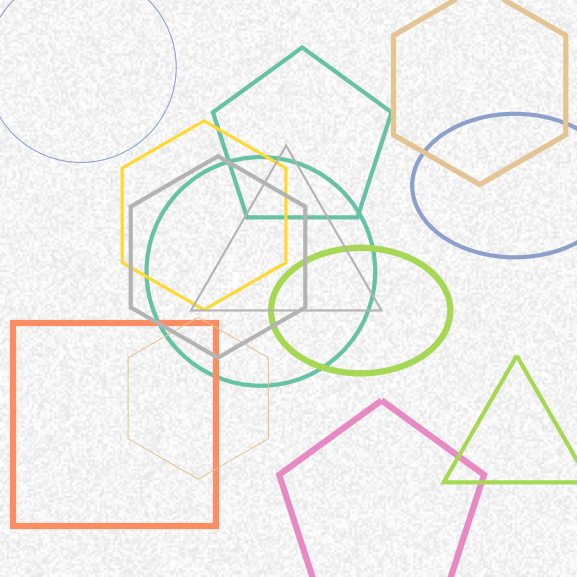[{"shape": "circle", "thickness": 2, "radius": 0.99, "center": [0.452, 0.529]}, {"shape": "pentagon", "thickness": 2, "radius": 0.81, "center": [0.523, 0.754]}, {"shape": "square", "thickness": 3, "radius": 0.88, "center": [0.198, 0.264]}, {"shape": "oval", "thickness": 2, "radius": 0.89, "center": [0.891, 0.678]}, {"shape": "circle", "thickness": 0.5, "radius": 0.82, "center": [0.14, 0.883]}, {"shape": "pentagon", "thickness": 3, "radius": 0.93, "center": [0.661, 0.119]}, {"shape": "oval", "thickness": 3, "radius": 0.78, "center": [0.625, 0.461]}, {"shape": "triangle", "thickness": 2, "radius": 0.73, "center": [0.895, 0.237]}, {"shape": "hexagon", "thickness": 1.5, "radius": 0.82, "center": [0.353, 0.626]}, {"shape": "hexagon", "thickness": 0.5, "radius": 0.7, "center": [0.343, 0.31]}, {"shape": "hexagon", "thickness": 2.5, "radius": 0.86, "center": [0.831, 0.852]}, {"shape": "triangle", "thickness": 1, "radius": 0.95, "center": [0.496, 0.557]}, {"shape": "hexagon", "thickness": 2, "radius": 0.87, "center": [0.377, 0.554]}]